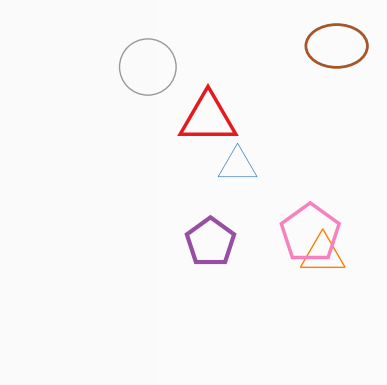[{"shape": "triangle", "thickness": 2.5, "radius": 0.41, "center": [0.537, 0.693]}, {"shape": "triangle", "thickness": 0.5, "radius": 0.29, "center": [0.613, 0.57]}, {"shape": "pentagon", "thickness": 3, "radius": 0.32, "center": [0.543, 0.371]}, {"shape": "triangle", "thickness": 1, "radius": 0.33, "center": [0.833, 0.339]}, {"shape": "oval", "thickness": 2, "radius": 0.4, "center": [0.869, 0.881]}, {"shape": "pentagon", "thickness": 2.5, "radius": 0.39, "center": [0.801, 0.395]}, {"shape": "circle", "thickness": 1, "radius": 0.37, "center": [0.381, 0.826]}]